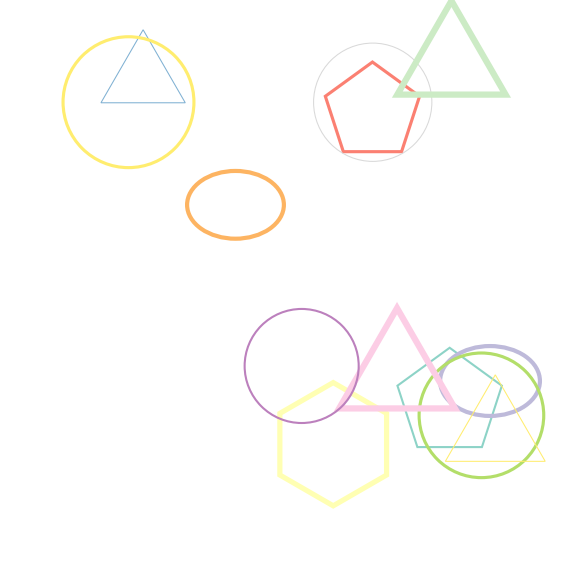[{"shape": "pentagon", "thickness": 1, "radius": 0.48, "center": [0.779, 0.302]}, {"shape": "hexagon", "thickness": 2.5, "radius": 0.53, "center": [0.577, 0.23]}, {"shape": "oval", "thickness": 2, "radius": 0.43, "center": [0.849, 0.339]}, {"shape": "pentagon", "thickness": 1.5, "radius": 0.43, "center": [0.645, 0.806]}, {"shape": "triangle", "thickness": 0.5, "radius": 0.42, "center": [0.248, 0.863]}, {"shape": "oval", "thickness": 2, "radius": 0.42, "center": [0.408, 0.644]}, {"shape": "circle", "thickness": 1.5, "radius": 0.54, "center": [0.834, 0.28]}, {"shape": "triangle", "thickness": 3, "radius": 0.58, "center": [0.688, 0.35]}, {"shape": "circle", "thickness": 0.5, "radius": 0.51, "center": [0.645, 0.822]}, {"shape": "circle", "thickness": 1, "radius": 0.49, "center": [0.522, 0.365]}, {"shape": "triangle", "thickness": 3, "radius": 0.54, "center": [0.782, 0.889]}, {"shape": "circle", "thickness": 1.5, "radius": 0.57, "center": [0.222, 0.822]}, {"shape": "triangle", "thickness": 0.5, "radius": 0.5, "center": [0.858, 0.25]}]